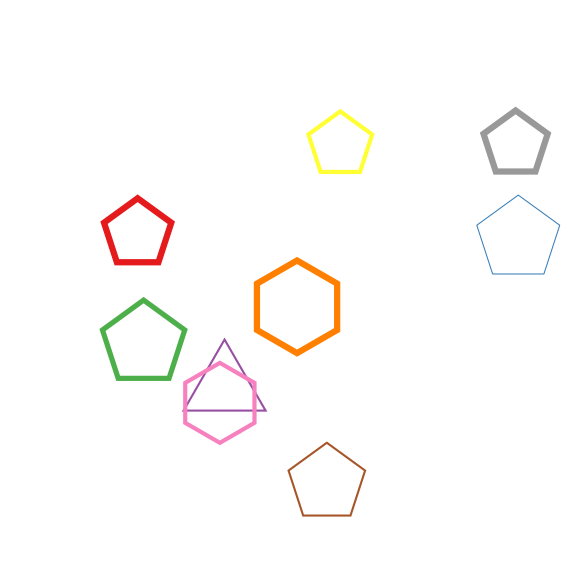[{"shape": "pentagon", "thickness": 3, "radius": 0.31, "center": [0.238, 0.595]}, {"shape": "pentagon", "thickness": 0.5, "radius": 0.38, "center": [0.897, 0.586]}, {"shape": "pentagon", "thickness": 2.5, "radius": 0.37, "center": [0.249, 0.405]}, {"shape": "triangle", "thickness": 1, "radius": 0.41, "center": [0.389, 0.329]}, {"shape": "hexagon", "thickness": 3, "radius": 0.4, "center": [0.514, 0.468]}, {"shape": "pentagon", "thickness": 2, "radius": 0.29, "center": [0.589, 0.748]}, {"shape": "pentagon", "thickness": 1, "radius": 0.35, "center": [0.566, 0.163]}, {"shape": "hexagon", "thickness": 2, "radius": 0.35, "center": [0.381, 0.302]}, {"shape": "pentagon", "thickness": 3, "radius": 0.29, "center": [0.893, 0.749]}]